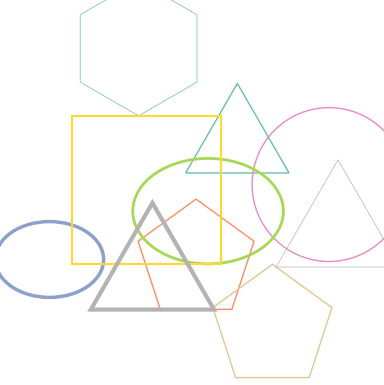[{"shape": "triangle", "thickness": 1, "radius": 0.78, "center": [0.617, 0.628]}, {"shape": "hexagon", "thickness": 0.5, "radius": 0.88, "center": [0.36, 0.874]}, {"shape": "pentagon", "thickness": 1, "radius": 0.79, "center": [0.509, 0.325]}, {"shape": "oval", "thickness": 2.5, "radius": 0.7, "center": [0.128, 0.326]}, {"shape": "circle", "thickness": 1, "radius": 1.0, "center": [0.855, 0.521]}, {"shape": "oval", "thickness": 2, "radius": 0.98, "center": [0.54, 0.452]}, {"shape": "square", "thickness": 1.5, "radius": 0.96, "center": [0.38, 0.506]}, {"shape": "pentagon", "thickness": 1, "radius": 0.81, "center": [0.708, 0.151]}, {"shape": "triangle", "thickness": 0.5, "radius": 0.93, "center": [0.878, 0.399]}, {"shape": "triangle", "thickness": 3, "radius": 0.92, "center": [0.396, 0.288]}]